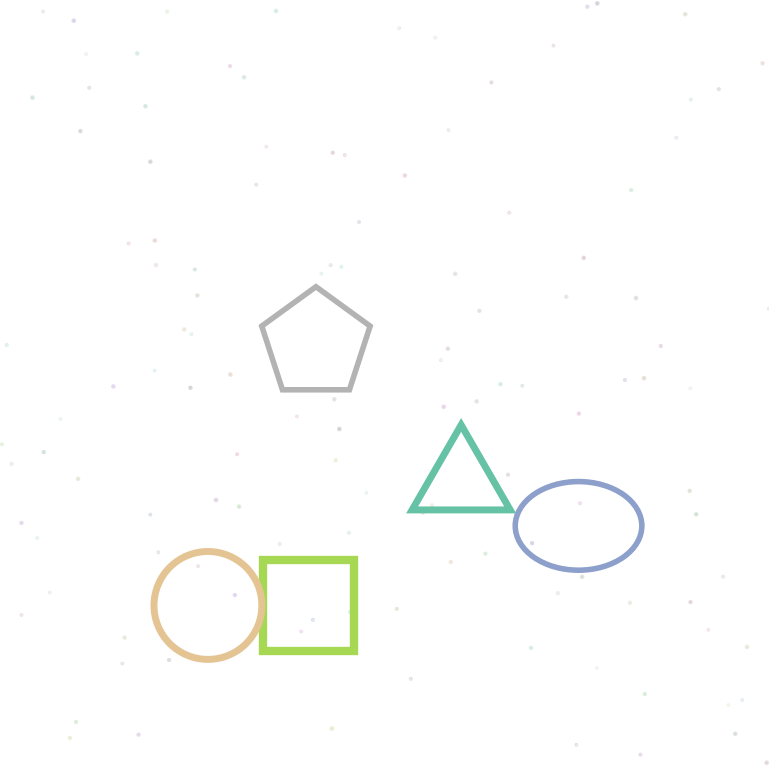[{"shape": "triangle", "thickness": 2.5, "radius": 0.37, "center": [0.599, 0.375]}, {"shape": "oval", "thickness": 2, "radius": 0.41, "center": [0.751, 0.317]}, {"shape": "square", "thickness": 3, "radius": 0.29, "center": [0.4, 0.214]}, {"shape": "circle", "thickness": 2.5, "radius": 0.35, "center": [0.27, 0.214]}, {"shape": "pentagon", "thickness": 2, "radius": 0.37, "center": [0.41, 0.554]}]